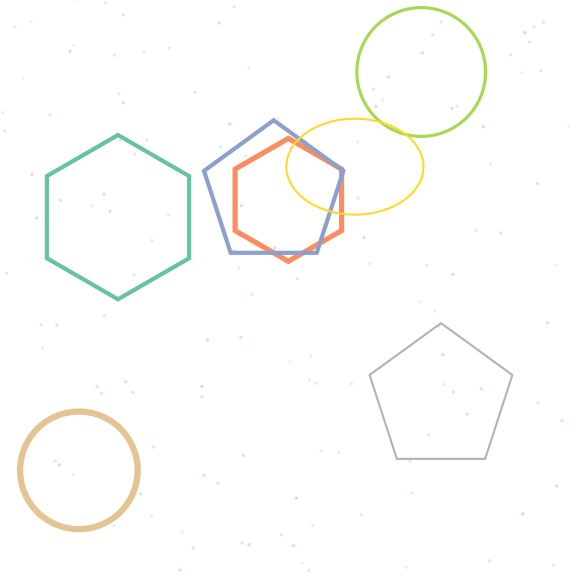[{"shape": "hexagon", "thickness": 2, "radius": 0.71, "center": [0.204, 0.623]}, {"shape": "hexagon", "thickness": 2.5, "radius": 0.53, "center": [0.499, 0.653]}, {"shape": "pentagon", "thickness": 2, "radius": 0.63, "center": [0.474, 0.664]}, {"shape": "circle", "thickness": 1.5, "radius": 0.56, "center": [0.729, 0.874]}, {"shape": "oval", "thickness": 1, "radius": 0.59, "center": [0.615, 0.711]}, {"shape": "circle", "thickness": 3, "radius": 0.51, "center": [0.137, 0.185]}, {"shape": "pentagon", "thickness": 1, "radius": 0.65, "center": [0.764, 0.31]}]